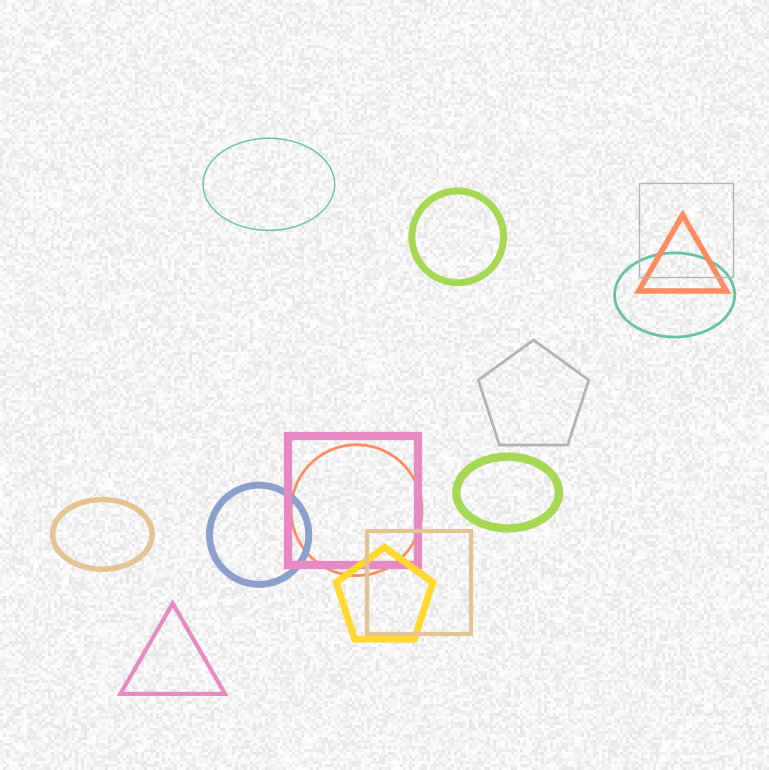[{"shape": "oval", "thickness": 0.5, "radius": 0.43, "center": [0.349, 0.761]}, {"shape": "oval", "thickness": 1, "radius": 0.39, "center": [0.876, 0.617]}, {"shape": "circle", "thickness": 1, "radius": 0.42, "center": [0.463, 0.337]}, {"shape": "triangle", "thickness": 2, "radius": 0.33, "center": [0.886, 0.655]}, {"shape": "circle", "thickness": 2.5, "radius": 0.32, "center": [0.337, 0.305]}, {"shape": "square", "thickness": 3, "radius": 0.42, "center": [0.458, 0.35]}, {"shape": "triangle", "thickness": 1.5, "radius": 0.39, "center": [0.224, 0.138]}, {"shape": "oval", "thickness": 3, "radius": 0.33, "center": [0.659, 0.36]}, {"shape": "circle", "thickness": 2.5, "radius": 0.3, "center": [0.594, 0.692]}, {"shape": "pentagon", "thickness": 2.5, "radius": 0.33, "center": [0.499, 0.223]}, {"shape": "oval", "thickness": 2, "radius": 0.32, "center": [0.133, 0.306]}, {"shape": "square", "thickness": 1.5, "radius": 0.34, "center": [0.544, 0.244]}, {"shape": "pentagon", "thickness": 1, "radius": 0.38, "center": [0.693, 0.483]}, {"shape": "square", "thickness": 0.5, "radius": 0.31, "center": [0.891, 0.701]}]